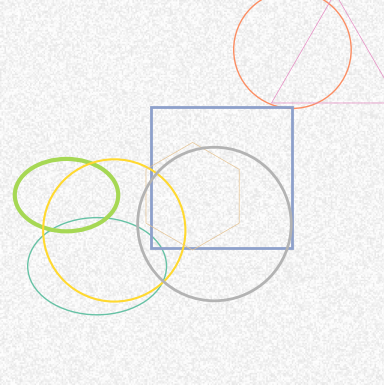[{"shape": "oval", "thickness": 1, "radius": 0.9, "center": [0.252, 0.309]}, {"shape": "circle", "thickness": 1, "radius": 0.76, "center": [0.76, 0.871]}, {"shape": "square", "thickness": 2, "radius": 0.92, "center": [0.574, 0.54]}, {"shape": "triangle", "thickness": 0.5, "radius": 0.95, "center": [0.87, 0.828]}, {"shape": "oval", "thickness": 3, "radius": 0.67, "center": [0.173, 0.493]}, {"shape": "circle", "thickness": 1.5, "radius": 0.92, "center": [0.297, 0.401]}, {"shape": "hexagon", "thickness": 0.5, "radius": 0.7, "center": [0.5, 0.49]}, {"shape": "circle", "thickness": 2, "radius": 1.0, "center": [0.557, 0.418]}]